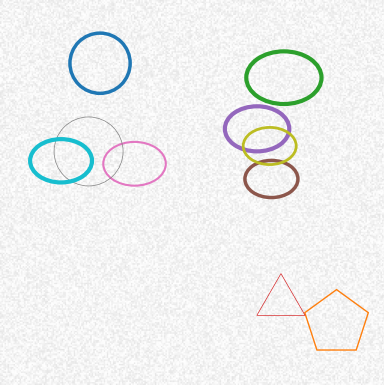[{"shape": "circle", "thickness": 2.5, "radius": 0.39, "center": [0.26, 0.836]}, {"shape": "pentagon", "thickness": 1, "radius": 0.43, "center": [0.874, 0.161]}, {"shape": "oval", "thickness": 3, "radius": 0.49, "center": [0.737, 0.798]}, {"shape": "triangle", "thickness": 0.5, "radius": 0.36, "center": [0.73, 0.217]}, {"shape": "oval", "thickness": 3, "radius": 0.42, "center": [0.668, 0.665]}, {"shape": "oval", "thickness": 2.5, "radius": 0.34, "center": [0.705, 0.535]}, {"shape": "oval", "thickness": 1.5, "radius": 0.41, "center": [0.349, 0.575]}, {"shape": "circle", "thickness": 0.5, "radius": 0.45, "center": [0.23, 0.607]}, {"shape": "oval", "thickness": 2, "radius": 0.34, "center": [0.701, 0.621]}, {"shape": "oval", "thickness": 3, "radius": 0.4, "center": [0.159, 0.582]}]